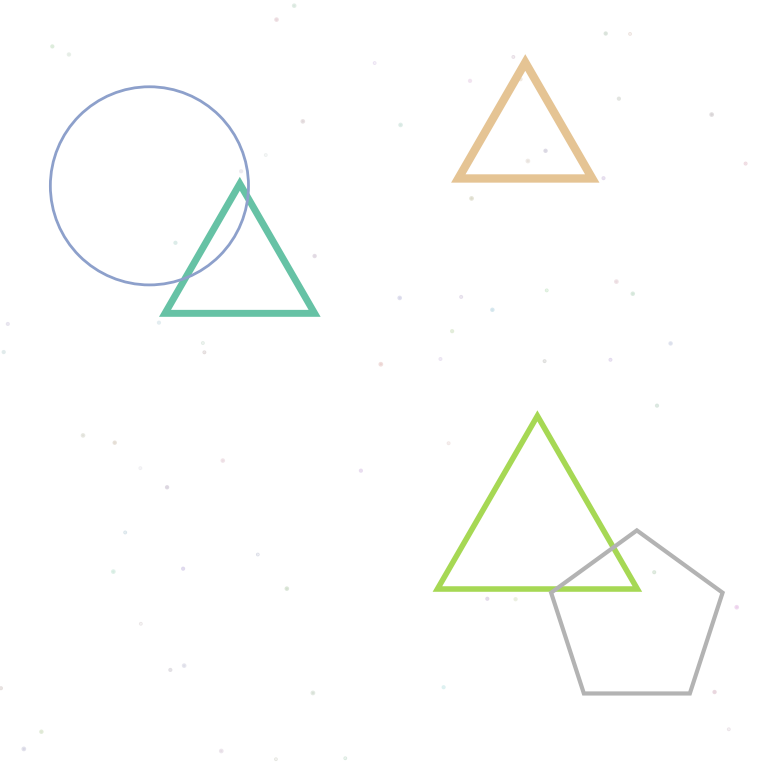[{"shape": "triangle", "thickness": 2.5, "radius": 0.56, "center": [0.311, 0.649]}, {"shape": "circle", "thickness": 1, "radius": 0.64, "center": [0.194, 0.759]}, {"shape": "triangle", "thickness": 2, "radius": 0.75, "center": [0.698, 0.31]}, {"shape": "triangle", "thickness": 3, "radius": 0.5, "center": [0.682, 0.818]}, {"shape": "pentagon", "thickness": 1.5, "radius": 0.59, "center": [0.827, 0.194]}]